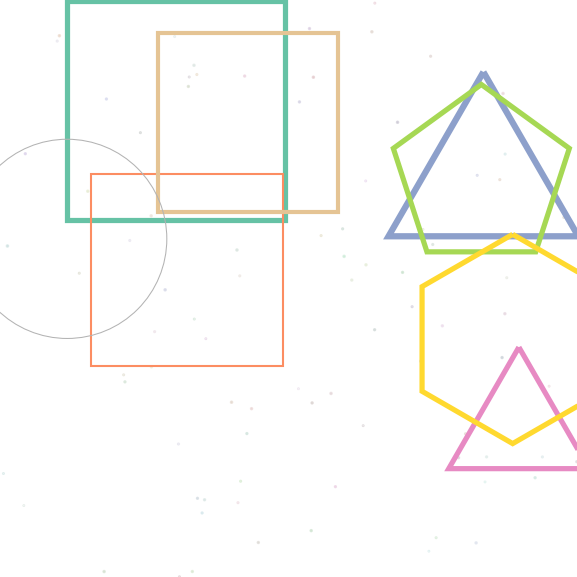[{"shape": "square", "thickness": 2.5, "radius": 0.95, "center": [0.305, 0.808]}, {"shape": "square", "thickness": 1, "radius": 0.83, "center": [0.323, 0.532]}, {"shape": "triangle", "thickness": 3, "radius": 0.95, "center": [0.837, 0.685]}, {"shape": "triangle", "thickness": 2.5, "radius": 0.7, "center": [0.898, 0.258]}, {"shape": "pentagon", "thickness": 2.5, "radius": 0.8, "center": [0.833, 0.693]}, {"shape": "hexagon", "thickness": 2.5, "radius": 0.91, "center": [0.888, 0.412]}, {"shape": "square", "thickness": 2, "radius": 0.78, "center": [0.43, 0.787]}, {"shape": "circle", "thickness": 0.5, "radius": 0.86, "center": [0.116, 0.586]}]